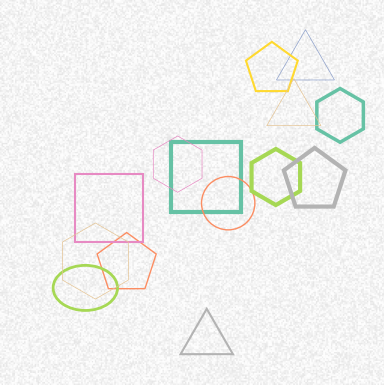[{"shape": "square", "thickness": 3, "radius": 0.45, "center": [0.534, 0.539]}, {"shape": "hexagon", "thickness": 2.5, "radius": 0.35, "center": [0.883, 0.7]}, {"shape": "circle", "thickness": 1, "radius": 0.35, "center": [0.593, 0.472]}, {"shape": "pentagon", "thickness": 1, "radius": 0.4, "center": [0.329, 0.315]}, {"shape": "triangle", "thickness": 0.5, "radius": 0.44, "center": [0.793, 0.836]}, {"shape": "square", "thickness": 1.5, "radius": 0.44, "center": [0.283, 0.46]}, {"shape": "hexagon", "thickness": 0.5, "radius": 0.37, "center": [0.461, 0.574]}, {"shape": "oval", "thickness": 2, "radius": 0.42, "center": [0.222, 0.252]}, {"shape": "hexagon", "thickness": 3, "radius": 0.36, "center": [0.716, 0.54]}, {"shape": "pentagon", "thickness": 1.5, "radius": 0.35, "center": [0.706, 0.821]}, {"shape": "triangle", "thickness": 0.5, "radius": 0.41, "center": [0.763, 0.714]}, {"shape": "hexagon", "thickness": 0.5, "radius": 0.49, "center": [0.248, 0.322]}, {"shape": "pentagon", "thickness": 3, "radius": 0.42, "center": [0.817, 0.532]}, {"shape": "triangle", "thickness": 1.5, "radius": 0.39, "center": [0.537, 0.119]}]